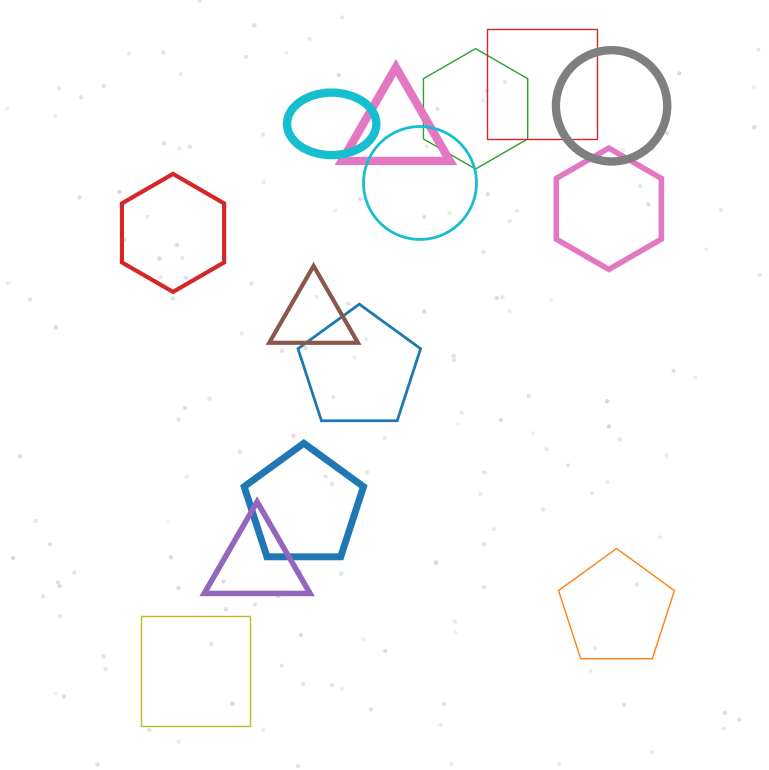[{"shape": "pentagon", "thickness": 2.5, "radius": 0.41, "center": [0.395, 0.343]}, {"shape": "pentagon", "thickness": 1, "radius": 0.42, "center": [0.467, 0.521]}, {"shape": "pentagon", "thickness": 0.5, "radius": 0.4, "center": [0.801, 0.209]}, {"shape": "hexagon", "thickness": 0.5, "radius": 0.39, "center": [0.618, 0.859]}, {"shape": "hexagon", "thickness": 1.5, "radius": 0.38, "center": [0.225, 0.698]}, {"shape": "square", "thickness": 0.5, "radius": 0.36, "center": [0.704, 0.891]}, {"shape": "triangle", "thickness": 2, "radius": 0.4, "center": [0.334, 0.269]}, {"shape": "triangle", "thickness": 1.5, "radius": 0.33, "center": [0.407, 0.588]}, {"shape": "hexagon", "thickness": 2, "radius": 0.39, "center": [0.791, 0.729]}, {"shape": "triangle", "thickness": 3, "radius": 0.41, "center": [0.514, 0.832]}, {"shape": "circle", "thickness": 3, "radius": 0.36, "center": [0.794, 0.863]}, {"shape": "square", "thickness": 0.5, "radius": 0.35, "center": [0.254, 0.128]}, {"shape": "oval", "thickness": 3, "radius": 0.29, "center": [0.431, 0.839]}, {"shape": "circle", "thickness": 1, "radius": 0.37, "center": [0.545, 0.762]}]